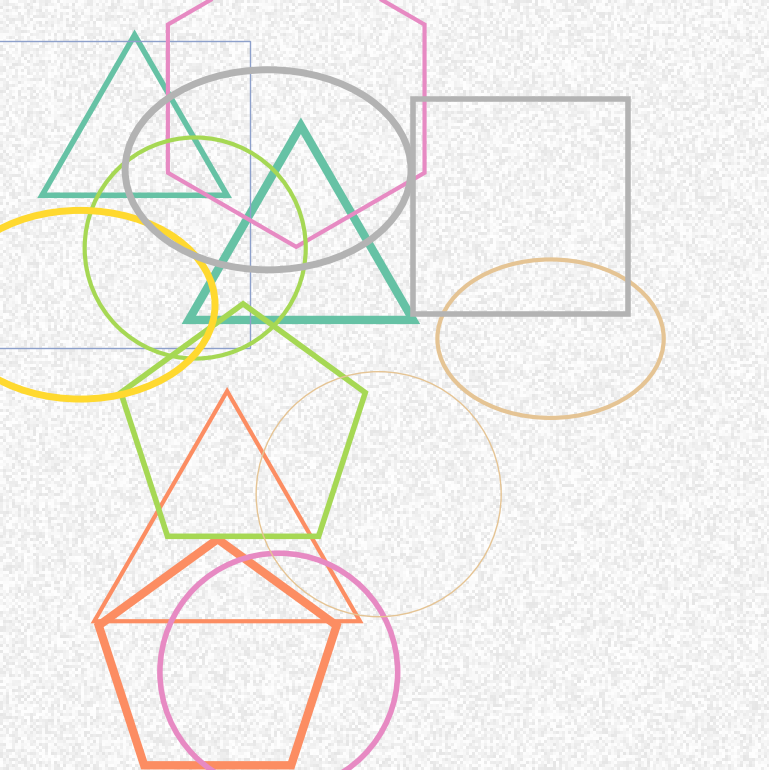[{"shape": "triangle", "thickness": 3, "radius": 0.84, "center": [0.391, 0.669]}, {"shape": "triangle", "thickness": 2, "radius": 0.69, "center": [0.175, 0.816]}, {"shape": "pentagon", "thickness": 3, "radius": 0.81, "center": [0.283, 0.137]}, {"shape": "triangle", "thickness": 1.5, "radius": 1.0, "center": [0.295, 0.293]}, {"shape": "square", "thickness": 0.5, "radius": 1.0, "center": [0.126, 0.747]}, {"shape": "circle", "thickness": 2, "radius": 0.77, "center": [0.362, 0.127]}, {"shape": "hexagon", "thickness": 1.5, "radius": 0.96, "center": [0.385, 0.872]}, {"shape": "circle", "thickness": 1.5, "radius": 0.72, "center": [0.254, 0.678]}, {"shape": "pentagon", "thickness": 2, "radius": 0.83, "center": [0.316, 0.439]}, {"shape": "oval", "thickness": 2.5, "radius": 0.88, "center": [0.104, 0.604]}, {"shape": "oval", "thickness": 1.5, "radius": 0.73, "center": [0.715, 0.56]}, {"shape": "circle", "thickness": 0.5, "radius": 0.8, "center": [0.492, 0.358]}, {"shape": "oval", "thickness": 2.5, "radius": 0.93, "center": [0.348, 0.779]}, {"shape": "square", "thickness": 2, "radius": 0.7, "center": [0.676, 0.732]}]